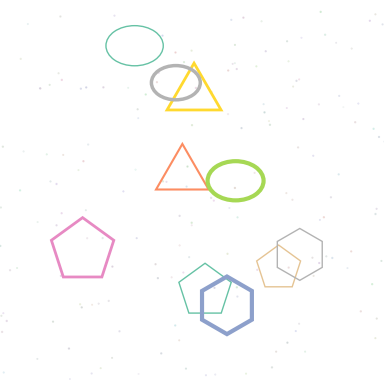[{"shape": "pentagon", "thickness": 1, "radius": 0.36, "center": [0.533, 0.245]}, {"shape": "oval", "thickness": 1, "radius": 0.37, "center": [0.35, 0.881]}, {"shape": "triangle", "thickness": 1.5, "radius": 0.39, "center": [0.474, 0.547]}, {"shape": "hexagon", "thickness": 3, "radius": 0.37, "center": [0.589, 0.207]}, {"shape": "pentagon", "thickness": 2, "radius": 0.43, "center": [0.215, 0.35]}, {"shape": "oval", "thickness": 3, "radius": 0.36, "center": [0.612, 0.53]}, {"shape": "triangle", "thickness": 2, "radius": 0.41, "center": [0.504, 0.755]}, {"shape": "pentagon", "thickness": 1, "radius": 0.3, "center": [0.724, 0.304]}, {"shape": "oval", "thickness": 2.5, "radius": 0.32, "center": [0.457, 0.785]}, {"shape": "hexagon", "thickness": 1, "radius": 0.34, "center": [0.779, 0.339]}]